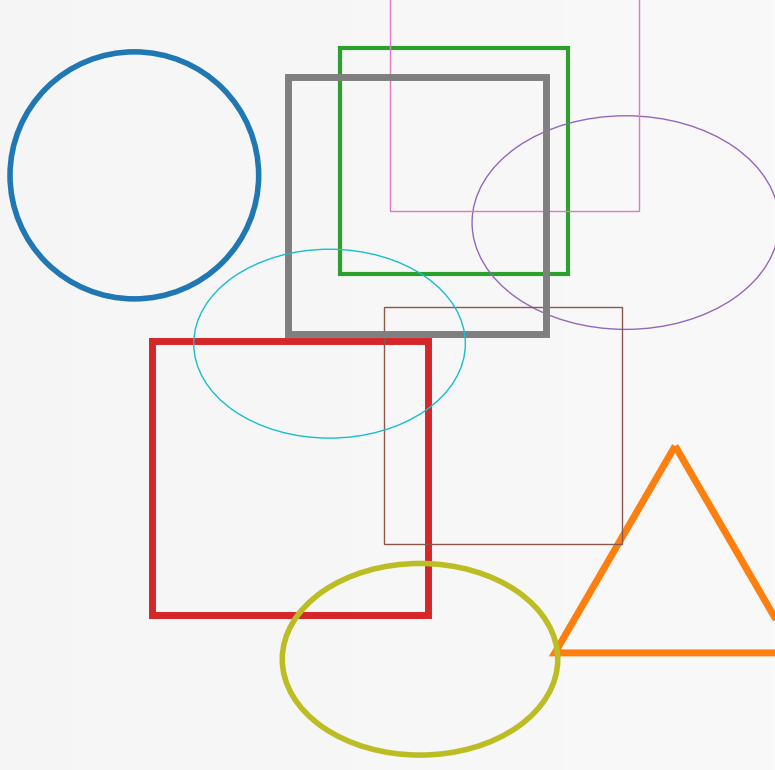[{"shape": "circle", "thickness": 2, "radius": 0.8, "center": [0.173, 0.772]}, {"shape": "triangle", "thickness": 2.5, "radius": 0.9, "center": [0.871, 0.242]}, {"shape": "square", "thickness": 1.5, "radius": 0.74, "center": [0.586, 0.791]}, {"shape": "square", "thickness": 2.5, "radius": 0.89, "center": [0.375, 0.38]}, {"shape": "oval", "thickness": 0.5, "radius": 0.99, "center": [0.807, 0.711]}, {"shape": "square", "thickness": 0.5, "radius": 0.77, "center": [0.649, 0.448]}, {"shape": "square", "thickness": 0.5, "radius": 0.81, "center": [0.664, 0.887]}, {"shape": "square", "thickness": 2.5, "radius": 0.83, "center": [0.538, 0.733]}, {"shape": "oval", "thickness": 2, "radius": 0.89, "center": [0.542, 0.144]}, {"shape": "oval", "thickness": 0.5, "radius": 0.88, "center": [0.425, 0.554]}]